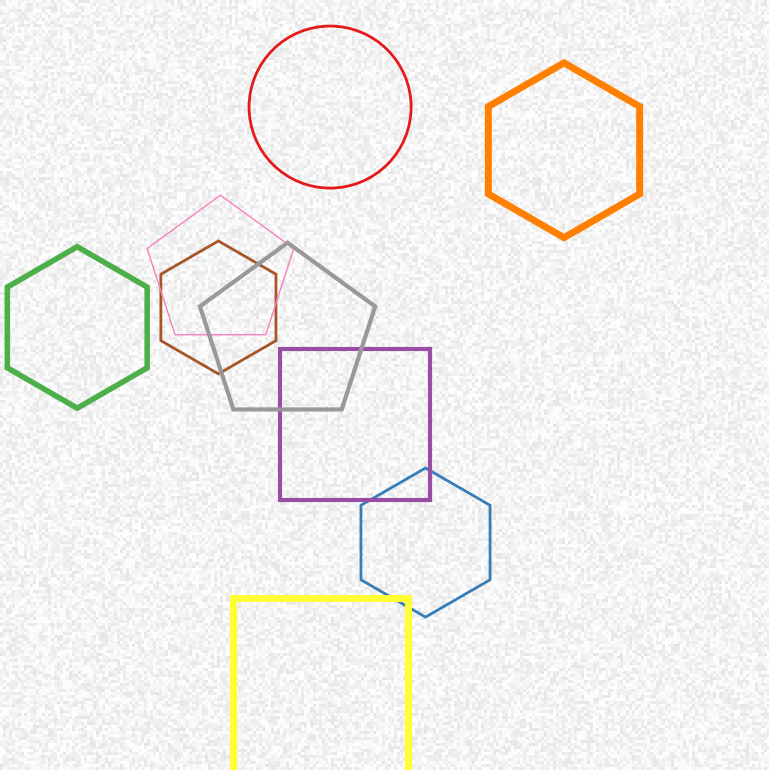[{"shape": "circle", "thickness": 1, "radius": 0.53, "center": [0.429, 0.861]}, {"shape": "hexagon", "thickness": 1, "radius": 0.48, "center": [0.553, 0.295]}, {"shape": "hexagon", "thickness": 2, "radius": 0.52, "center": [0.1, 0.575]}, {"shape": "square", "thickness": 1.5, "radius": 0.49, "center": [0.461, 0.449]}, {"shape": "hexagon", "thickness": 2.5, "radius": 0.57, "center": [0.732, 0.805]}, {"shape": "square", "thickness": 2.5, "radius": 0.57, "center": [0.416, 0.109]}, {"shape": "hexagon", "thickness": 1, "radius": 0.43, "center": [0.284, 0.601]}, {"shape": "pentagon", "thickness": 0.5, "radius": 0.5, "center": [0.286, 0.646]}, {"shape": "pentagon", "thickness": 1.5, "radius": 0.6, "center": [0.373, 0.565]}]